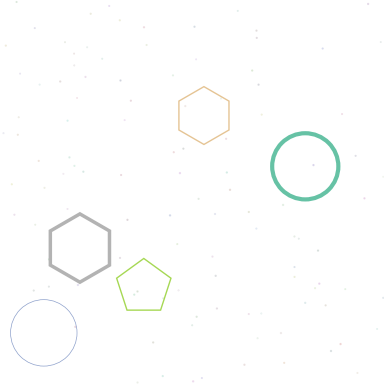[{"shape": "circle", "thickness": 3, "radius": 0.43, "center": [0.793, 0.568]}, {"shape": "circle", "thickness": 0.5, "radius": 0.43, "center": [0.114, 0.135]}, {"shape": "pentagon", "thickness": 1, "radius": 0.37, "center": [0.373, 0.254]}, {"shape": "hexagon", "thickness": 1, "radius": 0.38, "center": [0.53, 0.7]}, {"shape": "hexagon", "thickness": 2.5, "radius": 0.44, "center": [0.208, 0.356]}]